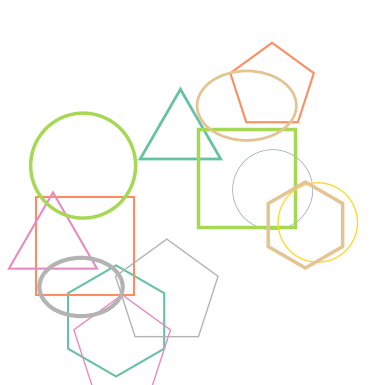[{"shape": "triangle", "thickness": 2, "radius": 0.6, "center": [0.469, 0.647]}, {"shape": "hexagon", "thickness": 1.5, "radius": 0.72, "center": [0.302, 0.166]}, {"shape": "pentagon", "thickness": 1.5, "radius": 0.57, "center": [0.707, 0.775]}, {"shape": "square", "thickness": 1.5, "radius": 0.64, "center": [0.221, 0.362]}, {"shape": "circle", "thickness": 0.5, "radius": 0.52, "center": [0.708, 0.507]}, {"shape": "pentagon", "thickness": 1, "radius": 0.66, "center": [0.317, 0.102]}, {"shape": "triangle", "thickness": 1.5, "radius": 0.66, "center": [0.138, 0.368]}, {"shape": "square", "thickness": 2.5, "radius": 0.64, "center": [0.64, 0.537]}, {"shape": "circle", "thickness": 2.5, "radius": 0.68, "center": [0.216, 0.57]}, {"shape": "circle", "thickness": 1, "radius": 0.52, "center": [0.825, 0.422]}, {"shape": "hexagon", "thickness": 2.5, "radius": 0.56, "center": [0.793, 0.415]}, {"shape": "oval", "thickness": 2, "radius": 0.64, "center": [0.641, 0.726]}, {"shape": "pentagon", "thickness": 1, "radius": 0.7, "center": [0.433, 0.239]}, {"shape": "oval", "thickness": 3, "radius": 0.54, "center": [0.21, 0.255]}]